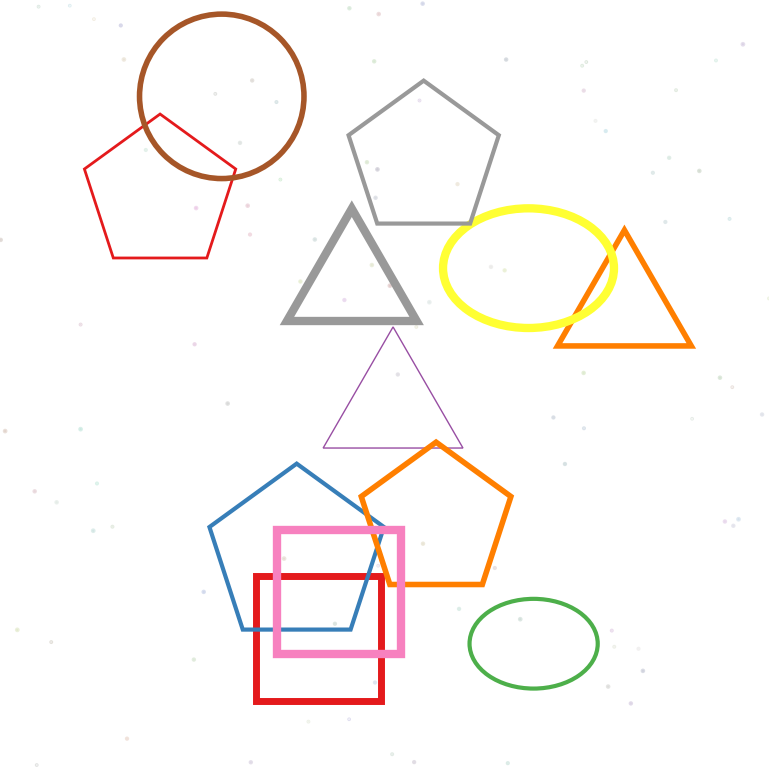[{"shape": "square", "thickness": 2.5, "radius": 0.41, "center": [0.414, 0.17]}, {"shape": "pentagon", "thickness": 1, "radius": 0.52, "center": [0.208, 0.749]}, {"shape": "pentagon", "thickness": 1.5, "radius": 0.6, "center": [0.385, 0.279]}, {"shape": "oval", "thickness": 1.5, "radius": 0.42, "center": [0.693, 0.164]}, {"shape": "triangle", "thickness": 0.5, "radius": 0.52, "center": [0.51, 0.471]}, {"shape": "triangle", "thickness": 2, "radius": 0.5, "center": [0.811, 0.601]}, {"shape": "pentagon", "thickness": 2, "radius": 0.51, "center": [0.566, 0.324]}, {"shape": "oval", "thickness": 3, "radius": 0.56, "center": [0.686, 0.652]}, {"shape": "circle", "thickness": 2, "radius": 0.53, "center": [0.288, 0.875]}, {"shape": "square", "thickness": 3, "radius": 0.4, "center": [0.441, 0.232]}, {"shape": "pentagon", "thickness": 1.5, "radius": 0.51, "center": [0.55, 0.793]}, {"shape": "triangle", "thickness": 3, "radius": 0.49, "center": [0.457, 0.632]}]